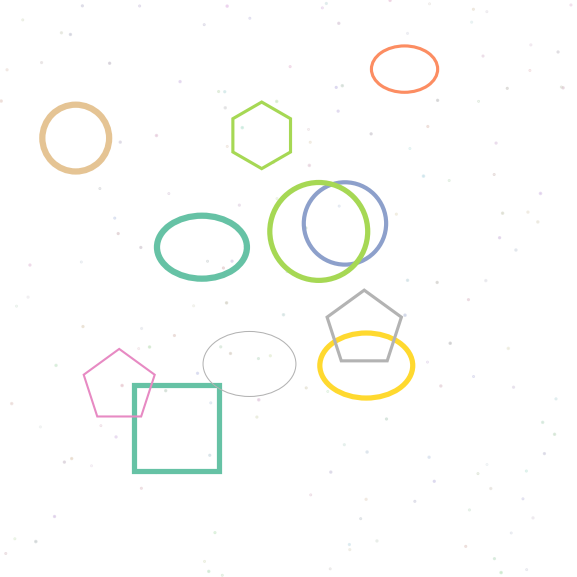[{"shape": "square", "thickness": 2.5, "radius": 0.37, "center": [0.306, 0.258]}, {"shape": "oval", "thickness": 3, "radius": 0.39, "center": [0.35, 0.571]}, {"shape": "oval", "thickness": 1.5, "radius": 0.29, "center": [0.701, 0.879]}, {"shape": "circle", "thickness": 2, "radius": 0.36, "center": [0.597, 0.612]}, {"shape": "pentagon", "thickness": 1, "radius": 0.32, "center": [0.206, 0.33]}, {"shape": "circle", "thickness": 2.5, "radius": 0.42, "center": [0.552, 0.598]}, {"shape": "hexagon", "thickness": 1.5, "radius": 0.29, "center": [0.453, 0.765]}, {"shape": "oval", "thickness": 2.5, "radius": 0.4, "center": [0.634, 0.366]}, {"shape": "circle", "thickness": 3, "radius": 0.29, "center": [0.131, 0.76]}, {"shape": "oval", "thickness": 0.5, "radius": 0.4, "center": [0.432, 0.369]}, {"shape": "pentagon", "thickness": 1.5, "radius": 0.34, "center": [0.631, 0.429]}]